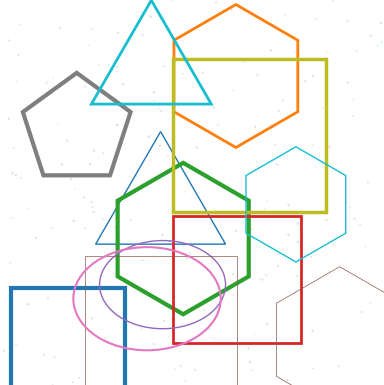[{"shape": "triangle", "thickness": 1, "radius": 0.97, "center": [0.417, 0.463]}, {"shape": "square", "thickness": 3, "radius": 0.74, "center": [0.177, 0.105]}, {"shape": "hexagon", "thickness": 2, "radius": 0.93, "center": [0.613, 0.803]}, {"shape": "hexagon", "thickness": 3, "radius": 0.98, "center": [0.476, 0.38]}, {"shape": "square", "thickness": 2, "radius": 0.83, "center": [0.616, 0.274]}, {"shape": "oval", "thickness": 1, "radius": 0.82, "center": [0.422, 0.261]}, {"shape": "hexagon", "thickness": 0.5, "radius": 0.95, "center": [0.882, 0.117]}, {"shape": "square", "thickness": 0.5, "radius": 0.99, "center": [0.418, 0.137]}, {"shape": "oval", "thickness": 1.5, "radius": 0.96, "center": [0.382, 0.224]}, {"shape": "pentagon", "thickness": 3, "radius": 0.74, "center": [0.199, 0.664]}, {"shape": "square", "thickness": 2.5, "radius": 0.99, "center": [0.648, 0.648]}, {"shape": "triangle", "thickness": 2, "radius": 0.9, "center": [0.393, 0.82]}, {"shape": "hexagon", "thickness": 1, "radius": 0.75, "center": [0.768, 0.469]}]